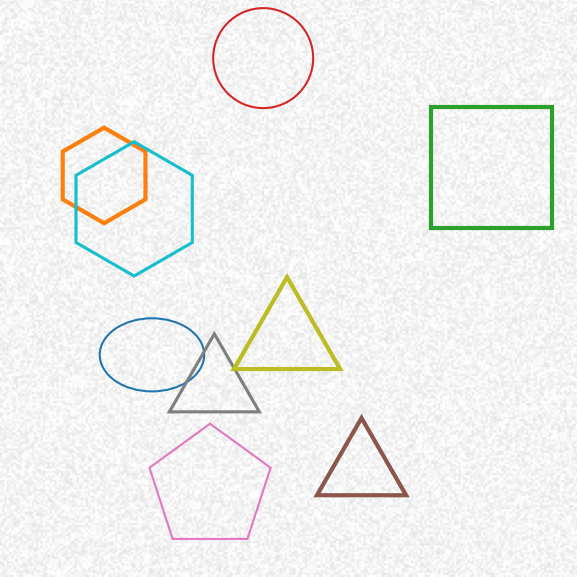[{"shape": "oval", "thickness": 1, "radius": 0.45, "center": [0.263, 0.385]}, {"shape": "hexagon", "thickness": 2, "radius": 0.41, "center": [0.18, 0.695]}, {"shape": "square", "thickness": 2, "radius": 0.52, "center": [0.851, 0.709]}, {"shape": "circle", "thickness": 1, "radius": 0.43, "center": [0.456, 0.899]}, {"shape": "triangle", "thickness": 2, "radius": 0.45, "center": [0.626, 0.186]}, {"shape": "pentagon", "thickness": 1, "radius": 0.55, "center": [0.364, 0.155]}, {"shape": "triangle", "thickness": 1.5, "radius": 0.45, "center": [0.371, 0.331]}, {"shape": "triangle", "thickness": 2, "radius": 0.53, "center": [0.497, 0.413]}, {"shape": "hexagon", "thickness": 1.5, "radius": 0.58, "center": [0.232, 0.637]}]